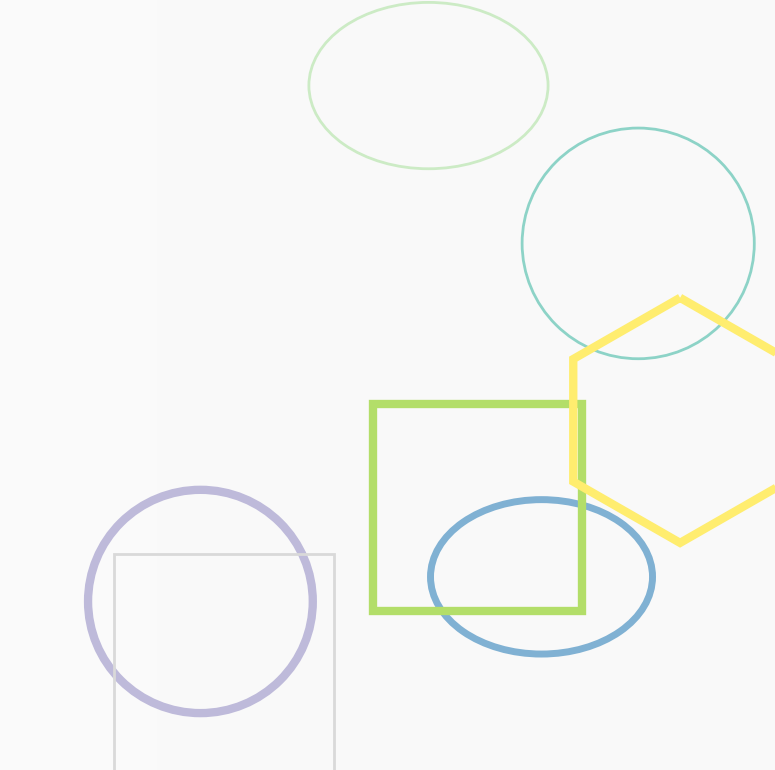[{"shape": "circle", "thickness": 1, "radius": 0.75, "center": [0.823, 0.684]}, {"shape": "circle", "thickness": 3, "radius": 0.72, "center": [0.259, 0.219]}, {"shape": "oval", "thickness": 2.5, "radius": 0.72, "center": [0.699, 0.251]}, {"shape": "square", "thickness": 3, "radius": 0.67, "center": [0.616, 0.341]}, {"shape": "square", "thickness": 1, "radius": 0.71, "center": [0.289, 0.139]}, {"shape": "oval", "thickness": 1, "radius": 0.77, "center": [0.553, 0.889]}, {"shape": "hexagon", "thickness": 3, "radius": 0.8, "center": [0.878, 0.454]}]